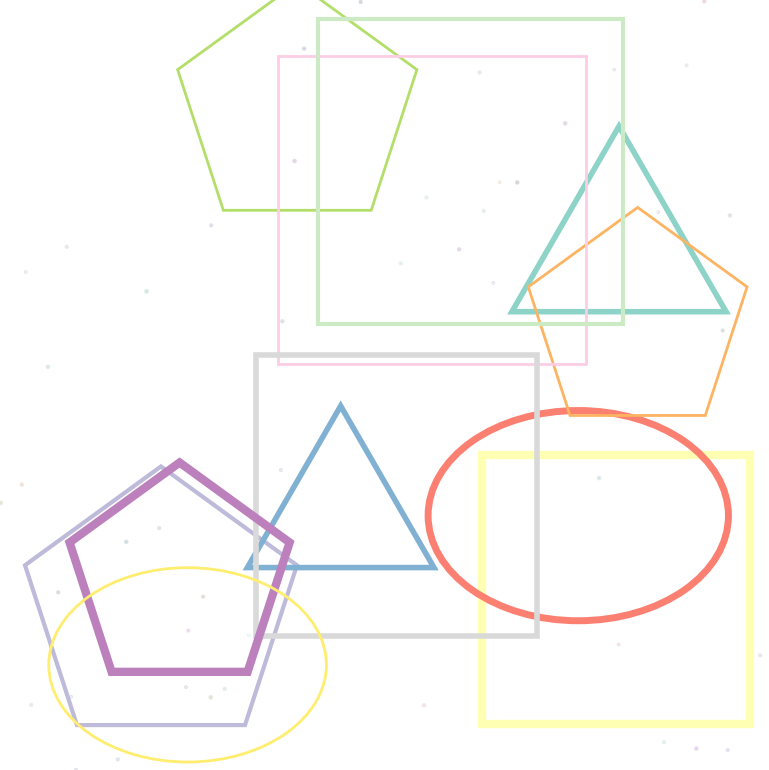[{"shape": "triangle", "thickness": 2, "radius": 0.8, "center": [0.804, 0.675]}, {"shape": "square", "thickness": 3, "radius": 0.87, "center": [0.8, 0.234]}, {"shape": "pentagon", "thickness": 1.5, "radius": 0.93, "center": [0.209, 0.209]}, {"shape": "oval", "thickness": 2.5, "radius": 0.98, "center": [0.751, 0.33]}, {"shape": "triangle", "thickness": 2, "radius": 0.7, "center": [0.442, 0.333]}, {"shape": "pentagon", "thickness": 1, "radius": 0.75, "center": [0.828, 0.581]}, {"shape": "pentagon", "thickness": 1, "radius": 0.82, "center": [0.386, 0.859]}, {"shape": "square", "thickness": 1, "radius": 1.0, "center": [0.561, 0.728]}, {"shape": "square", "thickness": 2, "radius": 0.91, "center": [0.515, 0.356]}, {"shape": "pentagon", "thickness": 3, "radius": 0.75, "center": [0.233, 0.249]}, {"shape": "square", "thickness": 1.5, "radius": 0.99, "center": [0.611, 0.778]}, {"shape": "oval", "thickness": 1, "radius": 0.9, "center": [0.244, 0.137]}]